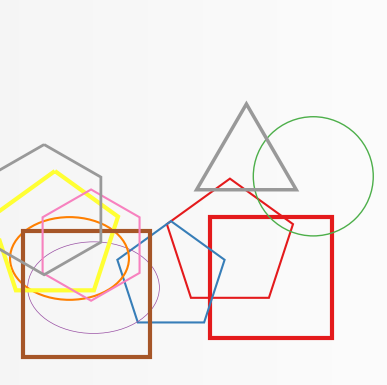[{"shape": "pentagon", "thickness": 1.5, "radius": 0.86, "center": [0.593, 0.365]}, {"shape": "square", "thickness": 3, "radius": 0.78, "center": [0.699, 0.28]}, {"shape": "pentagon", "thickness": 1.5, "radius": 0.73, "center": [0.441, 0.28]}, {"shape": "circle", "thickness": 1, "radius": 0.77, "center": [0.808, 0.542]}, {"shape": "oval", "thickness": 0.5, "radius": 0.85, "center": [0.241, 0.253]}, {"shape": "oval", "thickness": 1.5, "radius": 0.77, "center": [0.179, 0.329]}, {"shape": "pentagon", "thickness": 3, "radius": 0.86, "center": [0.142, 0.384]}, {"shape": "square", "thickness": 3, "radius": 0.82, "center": [0.224, 0.238]}, {"shape": "hexagon", "thickness": 1.5, "radius": 0.72, "center": [0.235, 0.363]}, {"shape": "triangle", "thickness": 2.5, "radius": 0.74, "center": [0.636, 0.581]}, {"shape": "hexagon", "thickness": 2, "radius": 0.85, "center": [0.114, 0.455]}]